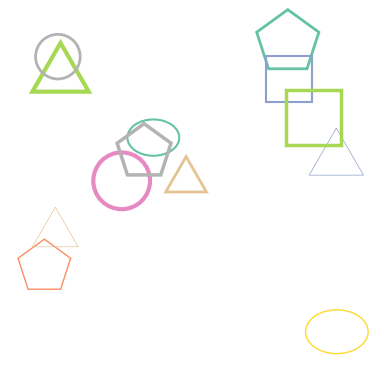[{"shape": "pentagon", "thickness": 2, "radius": 0.42, "center": [0.747, 0.89]}, {"shape": "oval", "thickness": 1.5, "radius": 0.34, "center": [0.398, 0.643]}, {"shape": "pentagon", "thickness": 1, "radius": 0.36, "center": [0.115, 0.307]}, {"shape": "triangle", "thickness": 0.5, "radius": 0.41, "center": [0.874, 0.586]}, {"shape": "square", "thickness": 1.5, "radius": 0.3, "center": [0.75, 0.796]}, {"shape": "circle", "thickness": 3, "radius": 0.37, "center": [0.316, 0.53]}, {"shape": "square", "thickness": 2.5, "radius": 0.35, "center": [0.814, 0.695]}, {"shape": "triangle", "thickness": 3, "radius": 0.42, "center": [0.157, 0.804]}, {"shape": "oval", "thickness": 1, "radius": 0.41, "center": [0.875, 0.138]}, {"shape": "triangle", "thickness": 2, "radius": 0.31, "center": [0.483, 0.532]}, {"shape": "triangle", "thickness": 0.5, "radius": 0.34, "center": [0.144, 0.393]}, {"shape": "circle", "thickness": 2, "radius": 0.29, "center": [0.15, 0.853]}, {"shape": "pentagon", "thickness": 2.5, "radius": 0.37, "center": [0.374, 0.605]}]